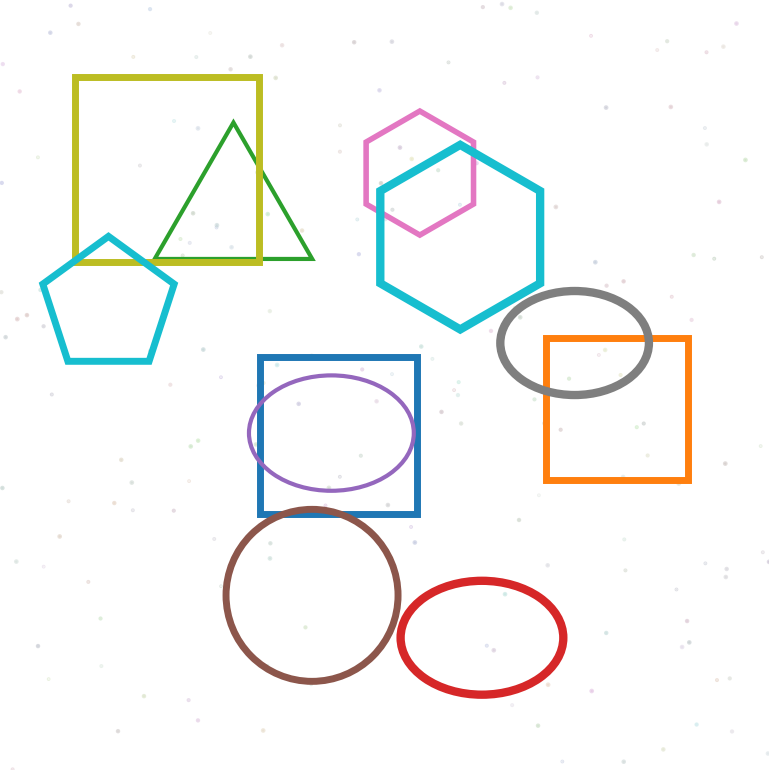[{"shape": "square", "thickness": 2.5, "radius": 0.51, "center": [0.44, 0.435]}, {"shape": "square", "thickness": 2.5, "radius": 0.46, "center": [0.801, 0.468]}, {"shape": "triangle", "thickness": 1.5, "radius": 0.59, "center": [0.303, 0.723]}, {"shape": "oval", "thickness": 3, "radius": 0.53, "center": [0.626, 0.172]}, {"shape": "oval", "thickness": 1.5, "radius": 0.54, "center": [0.43, 0.438]}, {"shape": "circle", "thickness": 2.5, "radius": 0.56, "center": [0.405, 0.227]}, {"shape": "hexagon", "thickness": 2, "radius": 0.4, "center": [0.545, 0.775]}, {"shape": "oval", "thickness": 3, "radius": 0.48, "center": [0.746, 0.555]}, {"shape": "square", "thickness": 2.5, "radius": 0.6, "center": [0.216, 0.78]}, {"shape": "hexagon", "thickness": 3, "radius": 0.6, "center": [0.598, 0.692]}, {"shape": "pentagon", "thickness": 2.5, "radius": 0.45, "center": [0.141, 0.603]}]